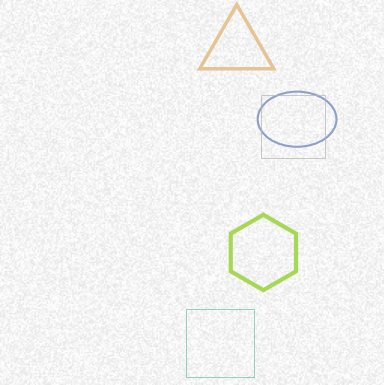[{"shape": "square", "thickness": 0.5, "radius": 0.45, "center": [0.571, 0.109]}, {"shape": "oval", "thickness": 1.5, "radius": 0.51, "center": [0.772, 0.69]}, {"shape": "hexagon", "thickness": 3, "radius": 0.49, "center": [0.684, 0.344]}, {"shape": "triangle", "thickness": 2.5, "radius": 0.56, "center": [0.615, 0.877]}, {"shape": "square", "thickness": 0.5, "radius": 0.41, "center": [0.761, 0.671]}]